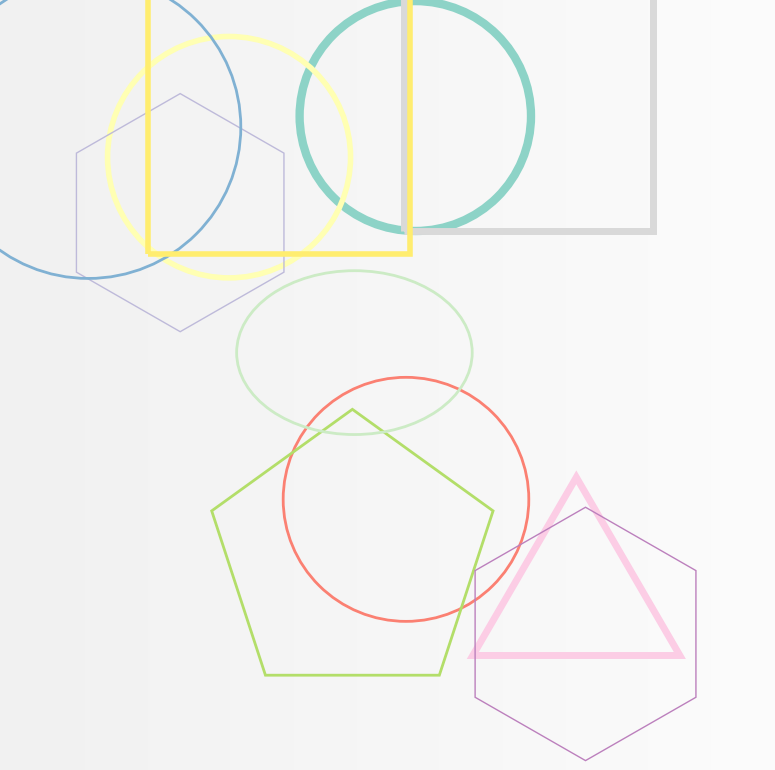[{"shape": "circle", "thickness": 3, "radius": 0.75, "center": [0.536, 0.849]}, {"shape": "circle", "thickness": 2, "radius": 0.78, "center": [0.296, 0.796]}, {"shape": "hexagon", "thickness": 0.5, "radius": 0.77, "center": [0.233, 0.724]}, {"shape": "circle", "thickness": 1, "radius": 0.79, "center": [0.524, 0.351]}, {"shape": "circle", "thickness": 1, "radius": 0.98, "center": [0.114, 0.835]}, {"shape": "pentagon", "thickness": 1, "radius": 0.95, "center": [0.455, 0.278]}, {"shape": "triangle", "thickness": 2.5, "radius": 0.77, "center": [0.744, 0.226]}, {"shape": "square", "thickness": 2.5, "radius": 0.81, "center": [0.682, 0.86]}, {"shape": "hexagon", "thickness": 0.5, "radius": 0.82, "center": [0.756, 0.177]}, {"shape": "oval", "thickness": 1, "radius": 0.76, "center": [0.457, 0.542]}, {"shape": "square", "thickness": 2, "radius": 0.85, "center": [0.36, 0.839]}]